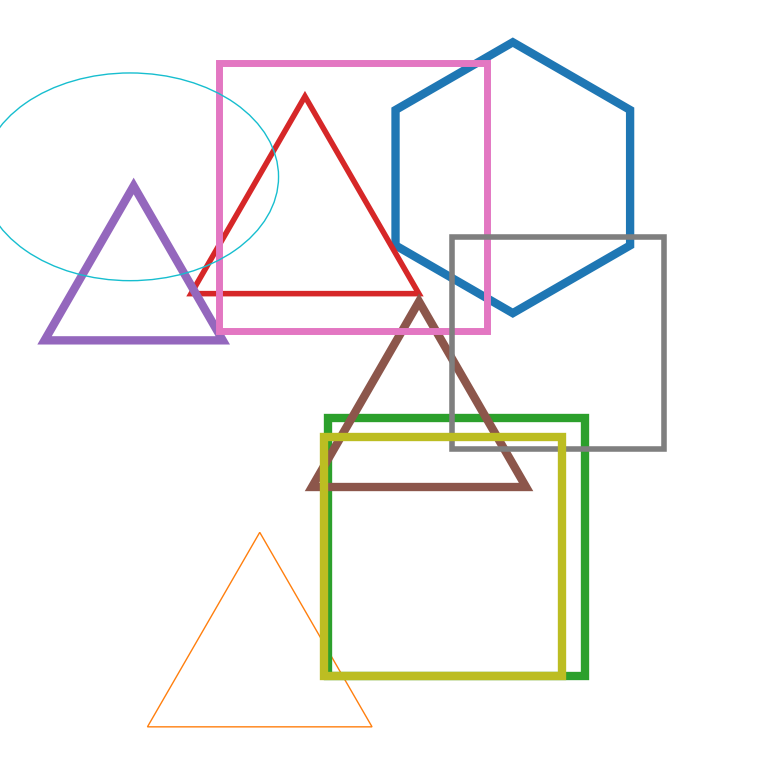[{"shape": "hexagon", "thickness": 3, "radius": 0.88, "center": [0.666, 0.769]}, {"shape": "triangle", "thickness": 0.5, "radius": 0.84, "center": [0.337, 0.14]}, {"shape": "square", "thickness": 3, "radius": 0.84, "center": [0.593, 0.289]}, {"shape": "triangle", "thickness": 2, "radius": 0.85, "center": [0.396, 0.704]}, {"shape": "triangle", "thickness": 3, "radius": 0.67, "center": [0.174, 0.625]}, {"shape": "triangle", "thickness": 3, "radius": 0.8, "center": [0.544, 0.448]}, {"shape": "square", "thickness": 2.5, "radius": 0.87, "center": [0.459, 0.744]}, {"shape": "square", "thickness": 2, "radius": 0.69, "center": [0.725, 0.555]}, {"shape": "square", "thickness": 3, "radius": 0.77, "center": [0.576, 0.277]}, {"shape": "oval", "thickness": 0.5, "radius": 0.96, "center": [0.169, 0.77]}]